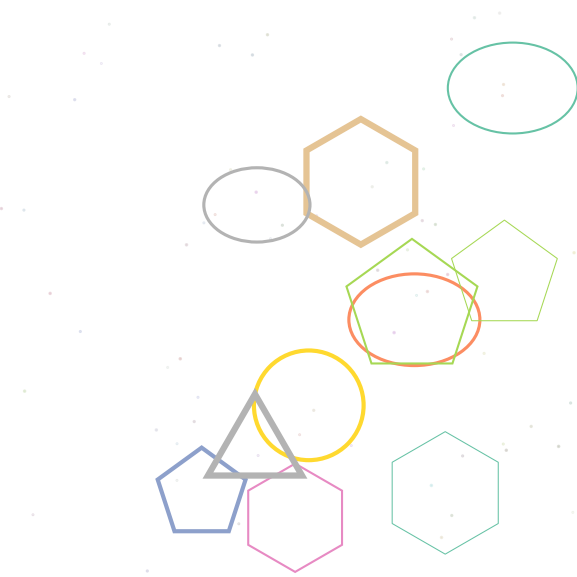[{"shape": "oval", "thickness": 1, "radius": 0.56, "center": [0.888, 0.847]}, {"shape": "hexagon", "thickness": 0.5, "radius": 0.53, "center": [0.771, 0.146]}, {"shape": "oval", "thickness": 1.5, "radius": 0.57, "center": [0.718, 0.445]}, {"shape": "pentagon", "thickness": 2, "radius": 0.4, "center": [0.349, 0.144]}, {"shape": "hexagon", "thickness": 1, "radius": 0.47, "center": [0.511, 0.103]}, {"shape": "pentagon", "thickness": 1, "radius": 0.6, "center": [0.713, 0.466]}, {"shape": "pentagon", "thickness": 0.5, "radius": 0.48, "center": [0.873, 0.522]}, {"shape": "circle", "thickness": 2, "radius": 0.47, "center": [0.535, 0.297]}, {"shape": "hexagon", "thickness": 3, "radius": 0.54, "center": [0.625, 0.684]}, {"shape": "triangle", "thickness": 3, "radius": 0.47, "center": [0.441, 0.223]}, {"shape": "oval", "thickness": 1.5, "radius": 0.46, "center": [0.445, 0.644]}]